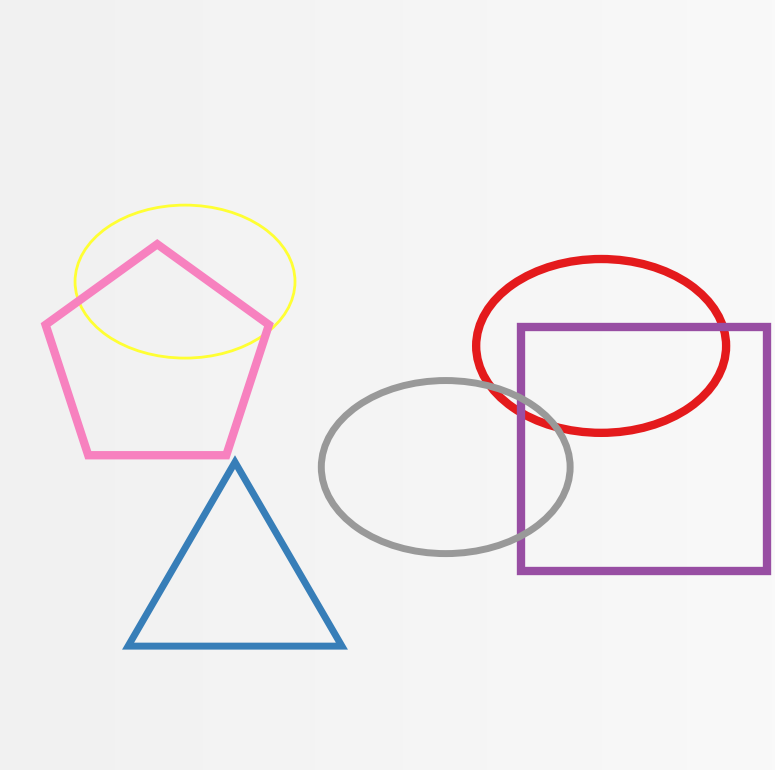[{"shape": "oval", "thickness": 3, "radius": 0.81, "center": [0.776, 0.551]}, {"shape": "triangle", "thickness": 2.5, "radius": 0.8, "center": [0.303, 0.241]}, {"shape": "square", "thickness": 3, "radius": 0.79, "center": [0.831, 0.417]}, {"shape": "oval", "thickness": 1, "radius": 0.71, "center": [0.239, 0.634]}, {"shape": "pentagon", "thickness": 3, "radius": 0.76, "center": [0.203, 0.531]}, {"shape": "oval", "thickness": 2.5, "radius": 0.8, "center": [0.575, 0.393]}]